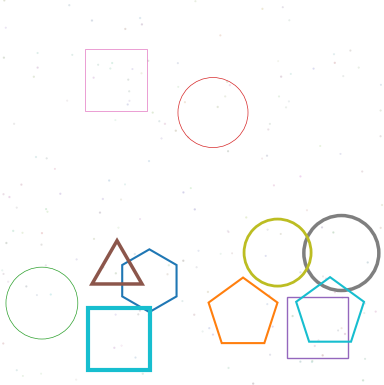[{"shape": "hexagon", "thickness": 1.5, "radius": 0.41, "center": [0.388, 0.271]}, {"shape": "pentagon", "thickness": 1.5, "radius": 0.47, "center": [0.631, 0.185]}, {"shape": "circle", "thickness": 0.5, "radius": 0.47, "center": [0.109, 0.213]}, {"shape": "circle", "thickness": 0.5, "radius": 0.45, "center": [0.553, 0.708]}, {"shape": "square", "thickness": 1, "radius": 0.4, "center": [0.824, 0.149]}, {"shape": "triangle", "thickness": 2.5, "radius": 0.37, "center": [0.304, 0.3]}, {"shape": "square", "thickness": 0.5, "radius": 0.4, "center": [0.301, 0.792]}, {"shape": "circle", "thickness": 2.5, "radius": 0.49, "center": [0.887, 0.343]}, {"shape": "circle", "thickness": 2, "radius": 0.44, "center": [0.721, 0.344]}, {"shape": "pentagon", "thickness": 1.5, "radius": 0.46, "center": [0.857, 0.187]}, {"shape": "square", "thickness": 3, "radius": 0.4, "center": [0.309, 0.119]}]